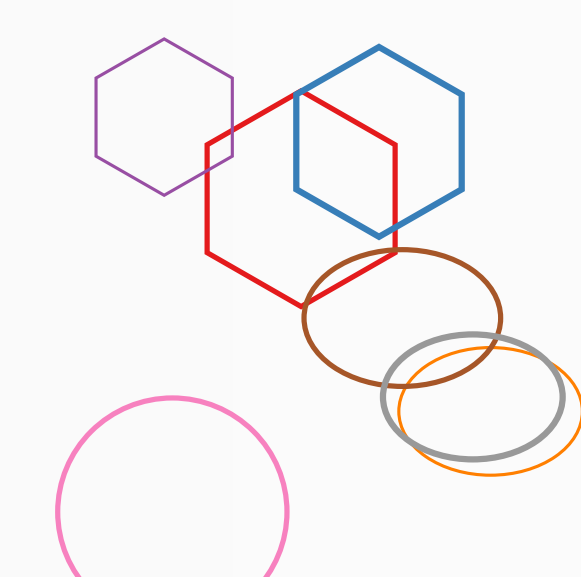[{"shape": "hexagon", "thickness": 2.5, "radius": 0.93, "center": [0.518, 0.655]}, {"shape": "hexagon", "thickness": 3, "radius": 0.82, "center": [0.652, 0.753]}, {"shape": "hexagon", "thickness": 1.5, "radius": 0.68, "center": [0.282, 0.796]}, {"shape": "oval", "thickness": 1.5, "radius": 0.79, "center": [0.844, 0.287]}, {"shape": "oval", "thickness": 2.5, "radius": 0.85, "center": [0.692, 0.448]}, {"shape": "circle", "thickness": 2.5, "radius": 0.99, "center": [0.296, 0.113]}, {"shape": "oval", "thickness": 3, "radius": 0.77, "center": [0.813, 0.312]}]